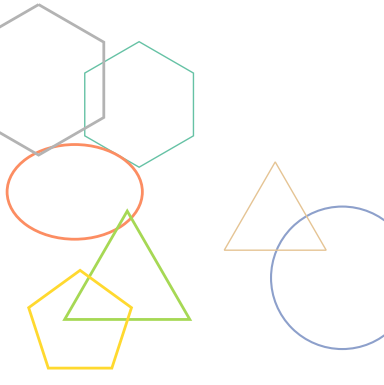[{"shape": "hexagon", "thickness": 1, "radius": 0.82, "center": [0.361, 0.729]}, {"shape": "oval", "thickness": 2, "radius": 0.88, "center": [0.194, 0.502]}, {"shape": "circle", "thickness": 1.5, "radius": 0.93, "center": [0.889, 0.278]}, {"shape": "triangle", "thickness": 2, "radius": 0.94, "center": [0.33, 0.264]}, {"shape": "pentagon", "thickness": 2, "radius": 0.7, "center": [0.208, 0.157]}, {"shape": "triangle", "thickness": 1, "radius": 0.76, "center": [0.715, 0.427]}, {"shape": "hexagon", "thickness": 2, "radius": 0.98, "center": [0.1, 0.793]}]